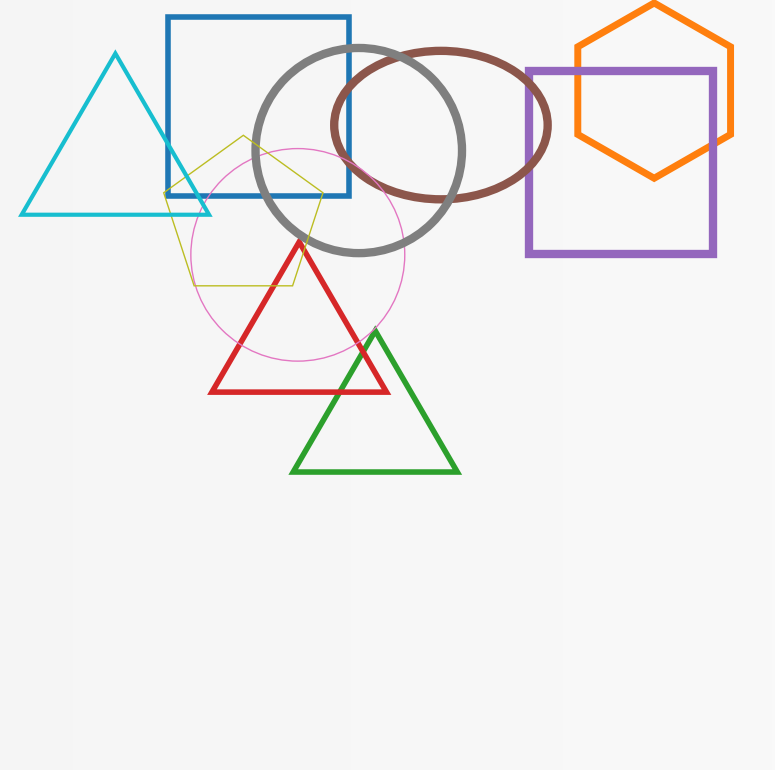[{"shape": "square", "thickness": 2, "radius": 0.58, "center": [0.334, 0.862]}, {"shape": "hexagon", "thickness": 2.5, "radius": 0.57, "center": [0.844, 0.882]}, {"shape": "triangle", "thickness": 2, "radius": 0.61, "center": [0.484, 0.448]}, {"shape": "triangle", "thickness": 2, "radius": 0.65, "center": [0.386, 0.556]}, {"shape": "square", "thickness": 3, "radius": 0.59, "center": [0.801, 0.789]}, {"shape": "oval", "thickness": 3, "radius": 0.69, "center": [0.569, 0.838]}, {"shape": "circle", "thickness": 0.5, "radius": 0.69, "center": [0.384, 0.669]}, {"shape": "circle", "thickness": 3, "radius": 0.67, "center": [0.463, 0.804]}, {"shape": "pentagon", "thickness": 0.5, "radius": 0.54, "center": [0.314, 0.716]}, {"shape": "triangle", "thickness": 1.5, "radius": 0.7, "center": [0.149, 0.791]}]